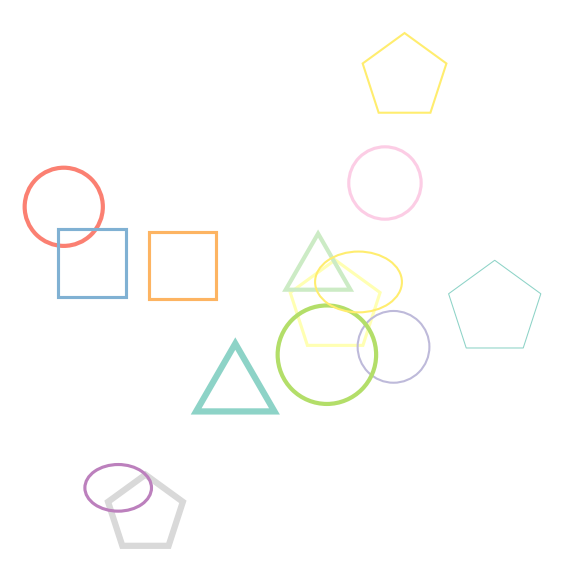[{"shape": "pentagon", "thickness": 0.5, "radius": 0.42, "center": [0.857, 0.464]}, {"shape": "triangle", "thickness": 3, "radius": 0.39, "center": [0.407, 0.326]}, {"shape": "pentagon", "thickness": 1.5, "radius": 0.41, "center": [0.58, 0.467]}, {"shape": "circle", "thickness": 1, "radius": 0.31, "center": [0.681, 0.399]}, {"shape": "circle", "thickness": 2, "radius": 0.34, "center": [0.11, 0.641]}, {"shape": "square", "thickness": 1.5, "radius": 0.29, "center": [0.16, 0.544]}, {"shape": "square", "thickness": 1.5, "radius": 0.29, "center": [0.316, 0.539]}, {"shape": "circle", "thickness": 2, "radius": 0.43, "center": [0.566, 0.385]}, {"shape": "circle", "thickness": 1.5, "radius": 0.31, "center": [0.667, 0.682]}, {"shape": "pentagon", "thickness": 3, "radius": 0.34, "center": [0.252, 0.109]}, {"shape": "oval", "thickness": 1.5, "radius": 0.29, "center": [0.205, 0.154]}, {"shape": "triangle", "thickness": 2, "radius": 0.32, "center": [0.551, 0.53]}, {"shape": "oval", "thickness": 1, "radius": 0.38, "center": [0.621, 0.511]}, {"shape": "pentagon", "thickness": 1, "radius": 0.38, "center": [0.701, 0.866]}]